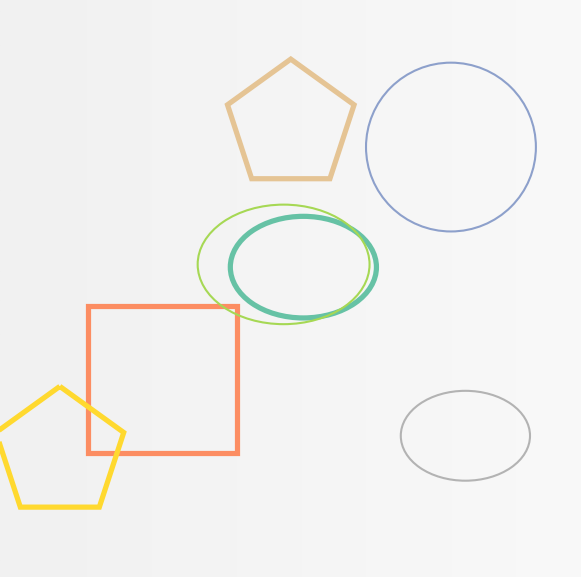[{"shape": "oval", "thickness": 2.5, "radius": 0.63, "center": [0.522, 0.537]}, {"shape": "square", "thickness": 2.5, "radius": 0.64, "center": [0.28, 0.342]}, {"shape": "circle", "thickness": 1, "radius": 0.73, "center": [0.776, 0.744]}, {"shape": "oval", "thickness": 1, "radius": 0.74, "center": [0.488, 0.541]}, {"shape": "pentagon", "thickness": 2.5, "radius": 0.58, "center": [0.103, 0.214]}, {"shape": "pentagon", "thickness": 2.5, "radius": 0.57, "center": [0.5, 0.782]}, {"shape": "oval", "thickness": 1, "radius": 0.56, "center": [0.801, 0.245]}]